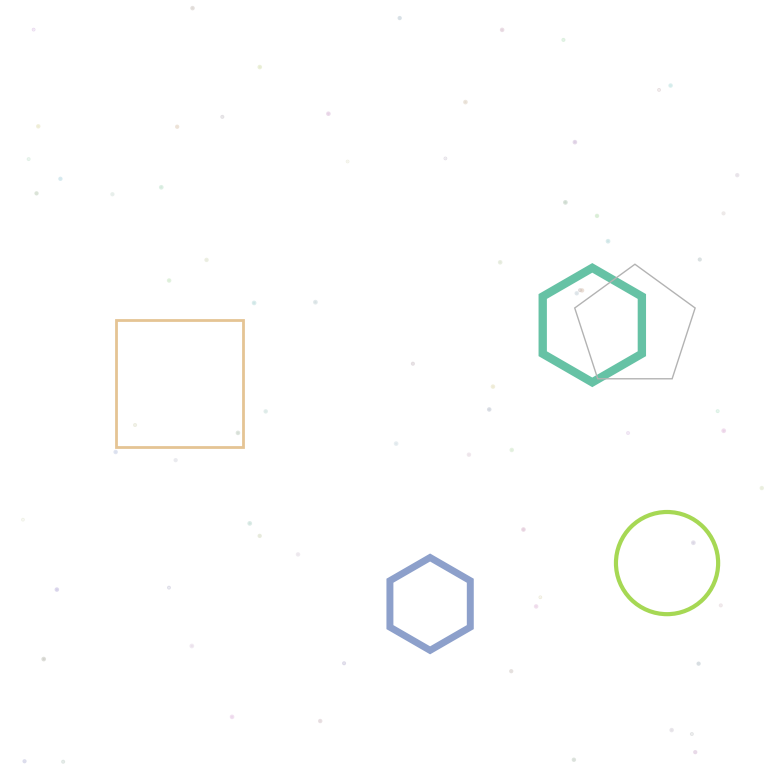[{"shape": "hexagon", "thickness": 3, "radius": 0.37, "center": [0.769, 0.578]}, {"shape": "hexagon", "thickness": 2.5, "radius": 0.3, "center": [0.559, 0.216]}, {"shape": "circle", "thickness": 1.5, "radius": 0.33, "center": [0.866, 0.269]}, {"shape": "square", "thickness": 1, "radius": 0.41, "center": [0.233, 0.502]}, {"shape": "pentagon", "thickness": 0.5, "radius": 0.41, "center": [0.825, 0.575]}]